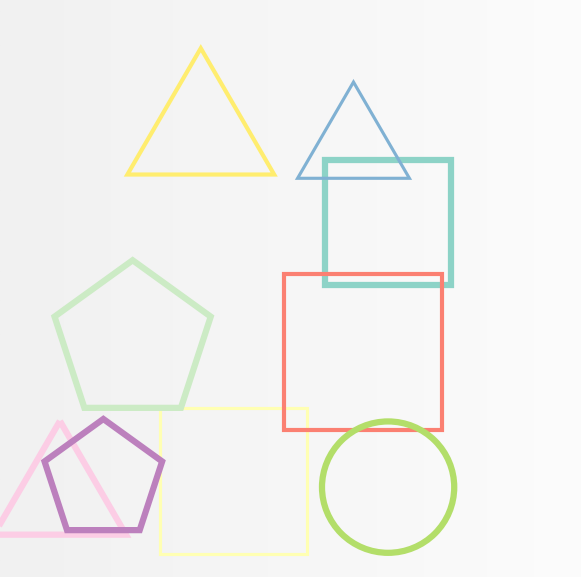[{"shape": "square", "thickness": 3, "radius": 0.54, "center": [0.668, 0.613]}, {"shape": "square", "thickness": 1.5, "radius": 0.63, "center": [0.402, 0.167]}, {"shape": "square", "thickness": 2, "radius": 0.68, "center": [0.624, 0.39]}, {"shape": "triangle", "thickness": 1.5, "radius": 0.56, "center": [0.608, 0.746]}, {"shape": "circle", "thickness": 3, "radius": 0.57, "center": [0.668, 0.156]}, {"shape": "triangle", "thickness": 3, "radius": 0.66, "center": [0.103, 0.139]}, {"shape": "pentagon", "thickness": 3, "radius": 0.53, "center": [0.178, 0.167]}, {"shape": "pentagon", "thickness": 3, "radius": 0.71, "center": [0.228, 0.407]}, {"shape": "triangle", "thickness": 2, "radius": 0.73, "center": [0.345, 0.77]}]